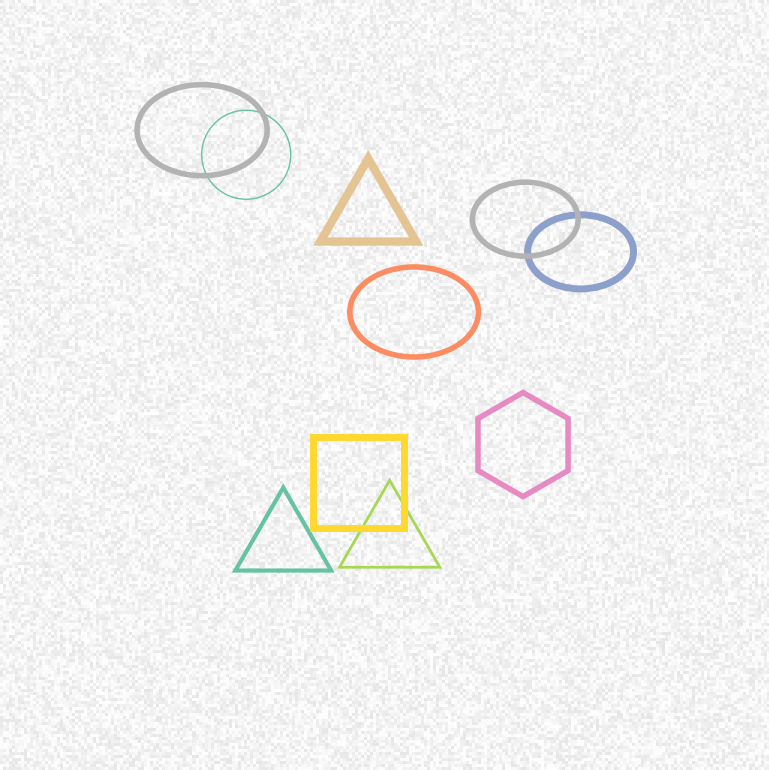[{"shape": "circle", "thickness": 0.5, "radius": 0.29, "center": [0.32, 0.799]}, {"shape": "triangle", "thickness": 1.5, "radius": 0.36, "center": [0.368, 0.295]}, {"shape": "oval", "thickness": 2, "radius": 0.42, "center": [0.538, 0.595]}, {"shape": "oval", "thickness": 2.5, "radius": 0.34, "center": [0.754, 0.673]}, {"shape": "hexagon", "thickness": 2, "radius": 0.34, "center": [0.679, 0.423]}, {"shape": "triangle", "thickness": 1, "radius": 0.38, "center": [0.506, 0.301]}, {"shape": "square", "thickness": 2.5, "radius": 0.3, "center": [0.466, 0.374]}, {"shape": "triangle", "thickness": 3, "radius": 0.36, "center": [0.478, 0.722]}, {"shape": "oval", "thickness": 2, "radius": 0.42, "center": [0.262, 0.831]}, {"shape": "oval", "thickness": 2, "radius": 0.34, "center": [0.682, 0.715]}]